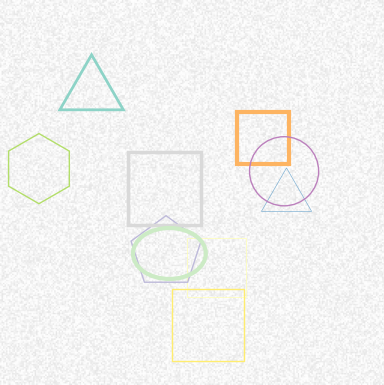[{"shape": "triangle", "thickness": 2, "radius": 0.48, "center": [0.238, 0.762]}, {"shape": "square", "thickness": 0.5, "radius": 0.38, "center": [0.563, 0.306]}, {"shape": "pentagon", "thickness": 1, "radius": 0.48, "center": [0.431, 0.344]}, {"shape": "triangle", "thickness": 0.5, "radius": 0.38, "center": [0.744, 0.489]}, {"shape": "square", "thickness": 3, "radius": 0.34, "center": [0.683, 0.641]}, {"shape": "hexagon", "thickness": 1, "radius": 0.46, "center": [0.101, 0.562]}, {"shape": "square", "thickness": 2.5, "radius": 0.48, "center": [0.428, 0.511]}, {"shape": "circle", "thickness": 1, "radius": 0.45, "center": [0.738, 0.555]}, {"shape": "oval", "thickness": 3, "radius": 0.47, "center": [0.44, 0.342]}, {"shape": "square", "thickness": 1, "radius": 0.47, "center": [0.541, 0.156]}]